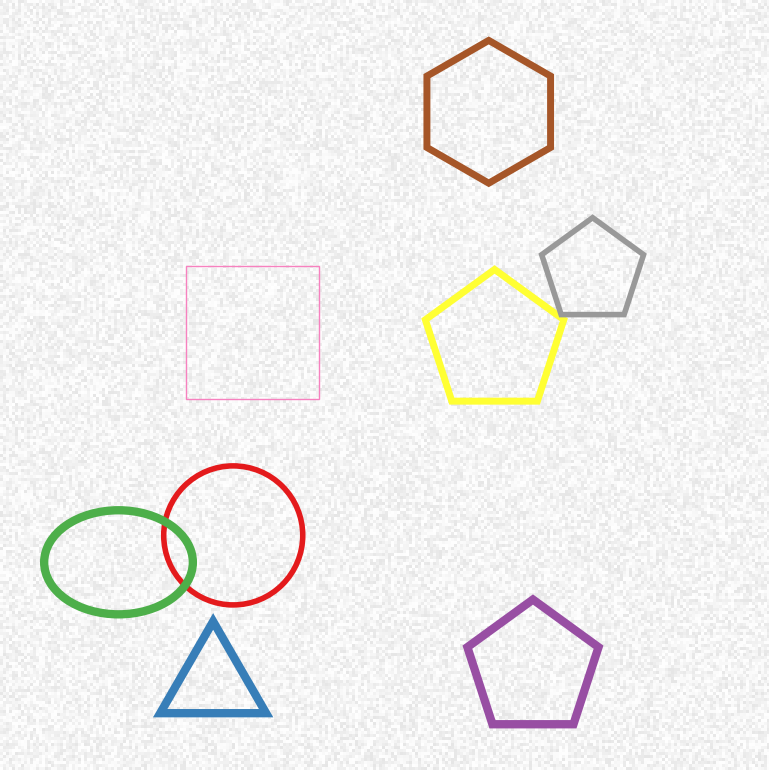[{"shape": "circle", "thickness": 2, "radius": 0.45, "center": [0.303, 0.305]}, {"shape": "triangle", "thickness": 3, "radius": 0.4, "center": [0.277, 0.114]}, {"shape": "oval", "thickness": 3, "radius": 0.48, "center": [0.154, 0.27]}, {"shape": "pentagon", "thickness": 3, "radius": 0.45, "center": [0.692, 0.132]}, {"shape": "pentagon", "thickness": 2.5, "radius": 0.47, "center": [0.642, 0.556]}, {"shape": "hexagon", "thickness": 2.5, "radius": 0.46, "center": [0.635, 0.855]}, {"shape": "square", "thickness": 0.5, "radius": 0.43, "center": [0.328, 0.568]}, {"shape": "pentagon", "thickness": 2, "radius": 0.35, "center": [0.77, 0.648]}]